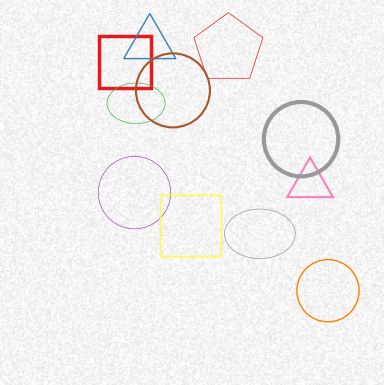[{"shape": "pentagon", "thickness": 0.5, "radius": 0.47, "center": [0.593, 0.873]}, {"shape": "square", "thickness": 2.5, "radius": 0.34, "center": [0.324, 0.839]}, {"shape": "triangle", "thickness": 1, "radius": 0.39, "center": [0.389, 0.887]}, {"shape": "oval", "thickness": 0.5, "radius": 0.38, "center": [0.353, 0.732]}, {"shape": "circle", "thickness": 0.5, "radius": 0.47, "center": [0.349, 0.5]}, {"shape": "circle", "thickness": 1, "radius": 0.4, "center": [0.852, 0.245]}, {"shape": "square", "thickness": 1, "radius": 0.39, "center": [0.494, 0.415]}, {"shape": "circle", "thickness": 1.5, "radius": 0.48, "center": [0.449, 0.765]}, {"shape": "triangle", "thickness": 1.5, "radius": 0.34, "center": [0.805, 0.522]}, {"shape": "oval", "thickness": 0.5, "radius": 0.46, "center": [0.675, 0.393]}, {"shape": "circle", "thickness": 3, "radius": 0.48, "center": [0.782, 0.638]}]